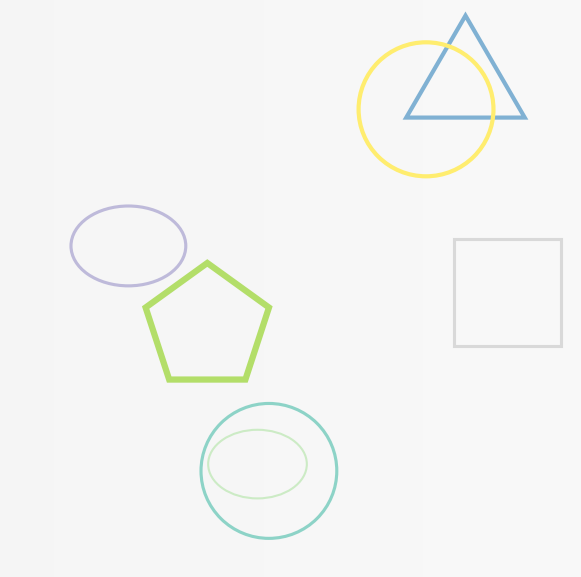[{"shape": "circle", "thickness": 1.5, "radius": 0.58, "center": [0.463, 0.184]}, {"shape": "oval", "thickness": 1.5, "radius": 0.49, "center": [0.221, 0.573]}, {"shape": "triangle", "thickness": 2, "radius": 0.59, "center": [0.801, 0.854]}, {"shape": "pentagon", "thickness": 3, "radius": 0.56, "center": [0.357, 0.432]}, {"shape": "square", "thickness": 1.5, "radius": 0.46, "center": [0.874, 0.493]}, {"shape": "oval", "thickness": 1, "radius": 0.42, "center": [0.443, 0.196]}, {"shape": "circle", "thickness": 2, "radius": 0.58, "center": [0.733, 0.81]}]